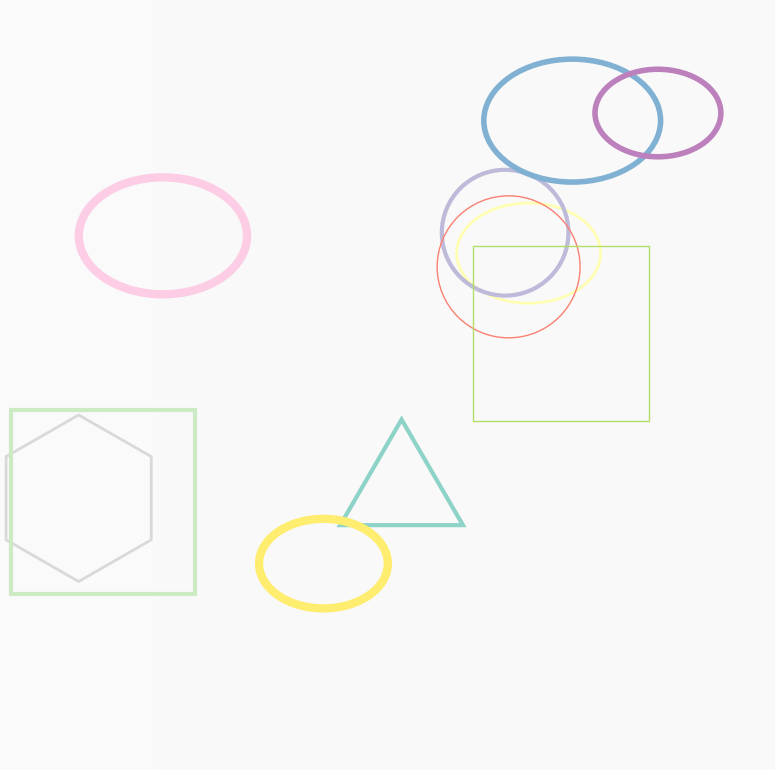[{"shape": "triangle", "thickness": 1.5, "radius": 0.46, "center": [0.518, 0.364]}, {"shape": "oval", "thickness": 1, "radius": 0.46, "center": [0.682, 0.671]}, {"shape": "circle", "thickness": 1.5, "radius": 0.41, "center": [0.652, 0.698]}, {"shape": "circle", "thickness": 0.5, "radius": 0.46, "center": [0.656, 0.653]}, {"shape": "oval", "thickness": 2, "radius": 0.57, "center": [0.738, 0.843]}, {"shape": "square", "thickness": 0.5, "radius": 0.57, "center": [0.724, 0.566]}, {"shape": "oval", "thickness": 3, "radius": 0.54, "center": [0.21, 0.694]}, {"shape": "hexagon", "thickness": 1, "radius": 0.54, "center": [0.101, 0.353]}, {"shape": "oval", "thickness": 2, "radius": 0.41, "center": [0.849, 0.853]}, {"shape": "square", "thickness": 1.5, "radius": 0.6, "center": [0.133, 0.348]}, {"shape": "oval", "thickness": 3, "radius": 0.42, "center": [0.417, 0.268]}]